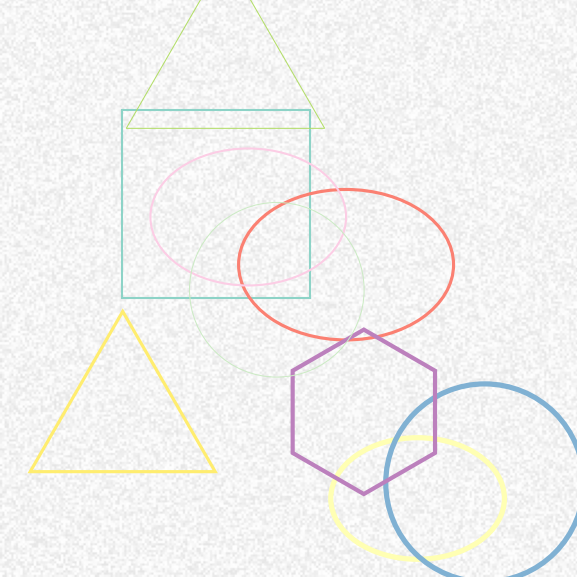[{"shape": "square", "thickness": 1, "radius": 0.81, "center": [0.374, 0.646]}, {"shape": "oval", "thickness": 2.5, "radius": 0.75, "center": [0.723, 0.136]}, {"shape": "oval", "thickness": 1.5, "radius": 0.93, "center": [0.599, 0.541]}, {"shape": "circle", "thickness": 2.5, "radius": 0.86, "center": [0.839, 0.163]}, {"shape": "triangle", "thickness": 0.5, "radius": 0.99, "center": [0.39, 0.876]}, {"shape": "oval", "thickness": 1, "radius": 0.85, "center": [0.43, 0.623]}, {"shape": "hexagon", "thickness": 2, "radius": 0.71, "center": [0.63, 0.286]}, {"shape": "circle", "thickness": 0.5, "radius": 0.76, "center": [0.479, 0.497]}, {"shape": "triangle", "thickness": 1.5, "radius": 0.92, "center": [0.212, 0.275]}]